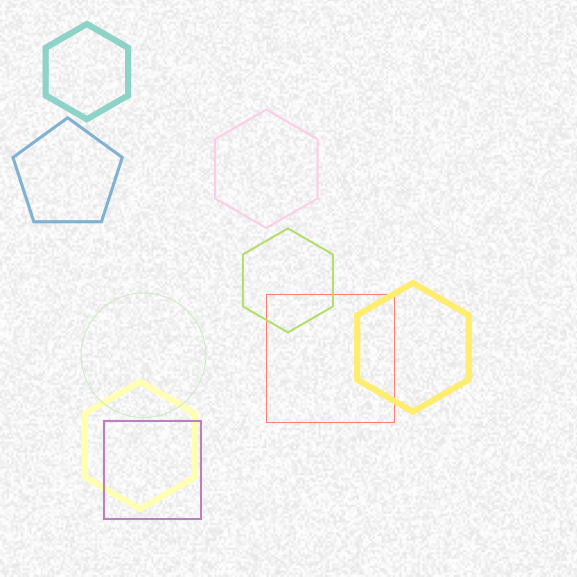[{"shape": "hexagon", "thickness": 3, "radius": 0.41, "center": [0.15, 0.875]}, {"shape": "hexagon", "thickness": 3, "radius": 0.55, "center": [0.242, 0.228]}, {"shape": "square", "thickness": 0.5, "radius": 0.55, "center": [0.571, 0.379]}, {"shape": "pentagon", "thickness": 1.5, "radius": 0.5, "center": [0.117, 0.696]}, {"shape": "hexagon", "thickness": 1, "radius": 0.45, "center": [0.499, 0.514]}, {"shape": "hexagon", "thickness": 1, "radius": 0.51, "center": [0.461, 0.707]}, {"shape": "square", "thickness": 1, "radius": 0.42, "center": [0.264, 0.185]}, {"shape": "circle", "thickness": 0.5, "radius": 0.54, "center": [0.249, 0.384]}, {"shape": "hexagon", "thickness": 3, "radius": 0.56, "center": [0.715, 0.398]}]